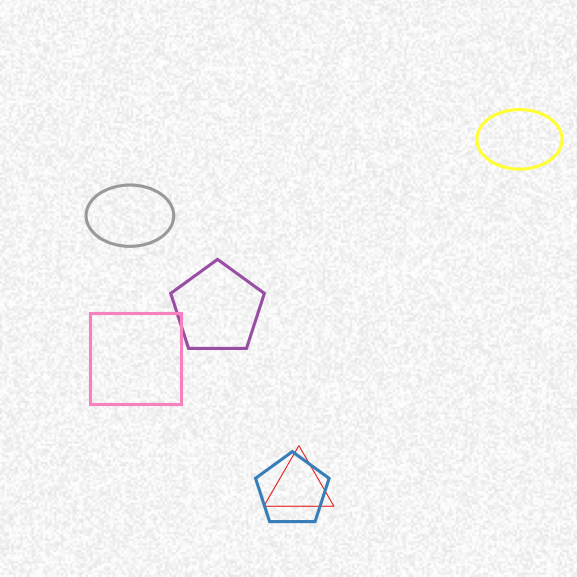[{"shape": "triangle", "thickness": 0.5, "radius": 0.35, "center": [0.518, 0.158]}, {"shape": "pentagon", "thickness": 1.5, "radius": 0.33, "center": [0.506, 0.15]}, {"shape": "pentagon", "thickness": 1.5, "radius": 0.43, "center": [0.377, 0.465]}, {"shape": "oval", "thickness": 1.5, "radius": 0.37, "center": [0.9, 0.758]}, {"shape": "square", "thickness": 1.5, "radius": 0.39, "center": [0.235, 0.378]}, {"shape": "oval", "thickness": 1.5, "radius": 0.38, "center": [0.225, 0.626]}]